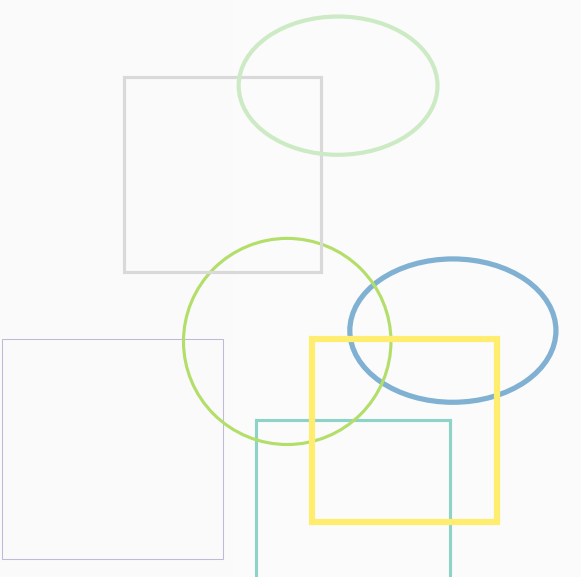[{"shape": "square", "thickness": 1.5, "radius": 0.84, "center": [0.608, 0.105]}, {"shape": "square", "thickness": 0.5, "radius": 0.95, "center": [0.194, 0.221]}, {"shape": "oval", "thickness": 2.5, "radius": 0.89, "center": [0.779, 0.427]}, {"shape": "circle", "thickness": 1.5, "radius": 0.89, "center": [0.494, 0.408]}, {"shape": "square", "thickness": 1.5, "radius": 0.85, "center": [0.383, 0.697]}, {"shape": "oval", "thickness": 2, "radius": 0.86, "center": [0.582, 0.851]}, {"shape": "square", "thickness": 3, "radius": 0.79, "center": [0.696, 0.254]}]